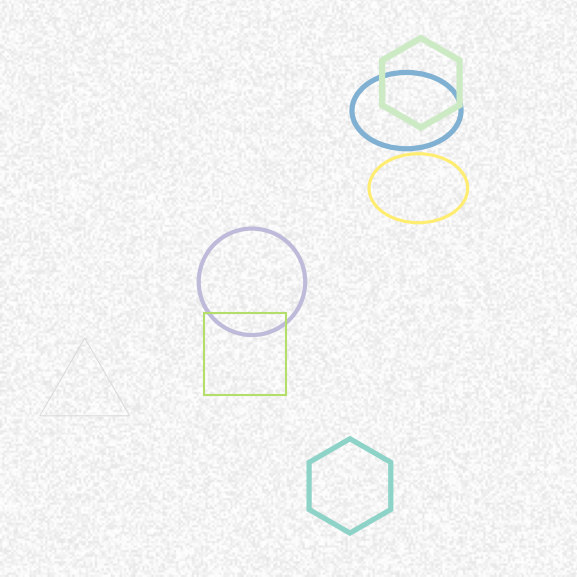[{"shape": "hexagon", "thickness": 2.5, "radius": 0.41, "center": [0.606, 0.158]}, {"shape": "circle", "thickness": 2, "radius": 0.46, "center": [0.436, 0.511]}, {"shape": "oval", "thickness": 2.5, "radius": 0.47, "center": [0.704, 0.808]}, {"shape": "square", "thickness": 1, "radius": 0.35, "center": [0.425, 0.386]}, {"shape": "triangle", "thickness": 0.5, "radius": 0.45, "center": [0.147, 0.324]}, {"shape": "hexagon", "thickness": 3, "radius": 0.39, "center": [0.729, 0.856]}, {"shape": "oval", "thickness": 1.5, "radius": 0.43, "center": [0.724, 0.673]}]